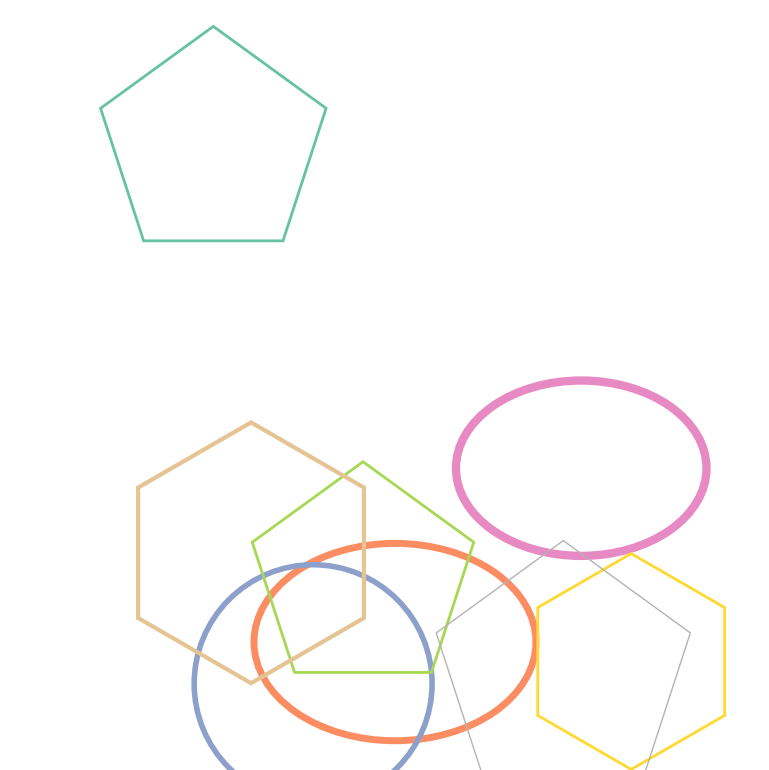[{"shape": "pentagon", "thickness": 1, "radius": 0.77, "center": [0.277, 0.812]}, {"shape": "oval", "thickness": 2.5, "radius": 0.92, "center": [0.513, 0.166]}, {"shape": "circle", "thickness": 2, "radius": 0.77, "center": [0.407, 0.112]}, {"shape": "oval", "thickness": 3, "radius": 0.81, "center": [0.755, 0.392]}, {"shape": "pentagon", "thickness": 1, "radius": 0.76, "center": [0.471, 0.249]}, {"shape": "hexagon", "thickness": 1, "radius": 0.7, "center": [0.82, 0.141]}, {"shape": "hexagon", "thickness": 1.5, "radius": 0.85, "center": [0.326, 0.282]}, {"shape": "pentagon", "thickness": 0.5, "radius": 0.87, "center": [0.732, 0.124]}]